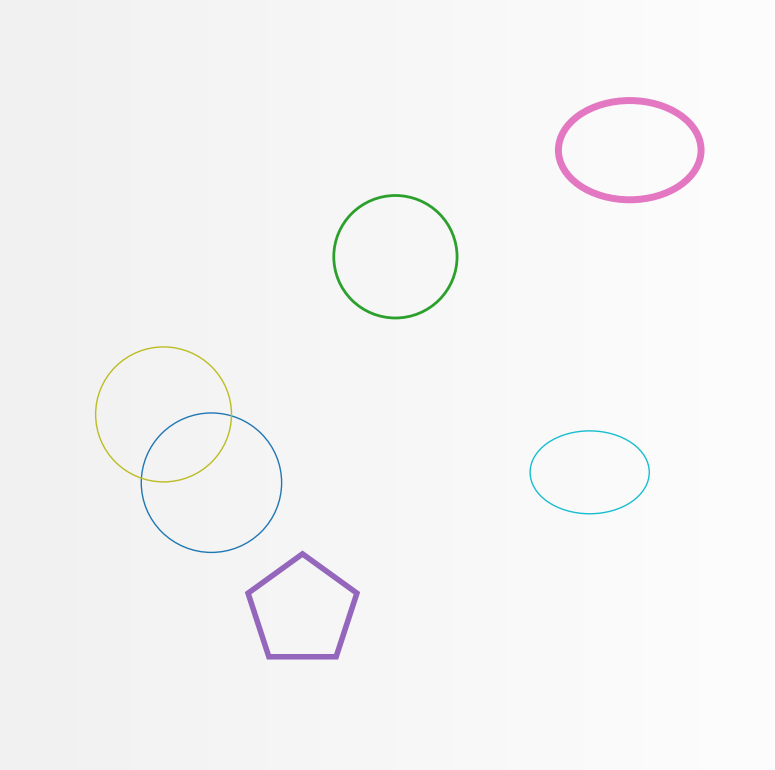[{"shape": "circle", "thickness": 0.5, "radius": 0.45, "center": [0.273, 0.373]}, {"shape": "circle", "thickness": 1, "radius": 0.4, "center": [0.51, 0.667]}, {"shape": "pentagon", "thickness": 2, "radius": 0.37, "center": [0.39, 0.207]}, {"shape": "oval", "thickness": 2.5, "radius": 0.46, "center": [0.813, 0.805]}, {"shape": "circle", "thickness": 0.5, "radius": 0.44, "center": [0.211, 0.462]}, {"shape": "oval", "thickness": 0.5, "radius": 0.38, "center": [0.761, 0.387]}]